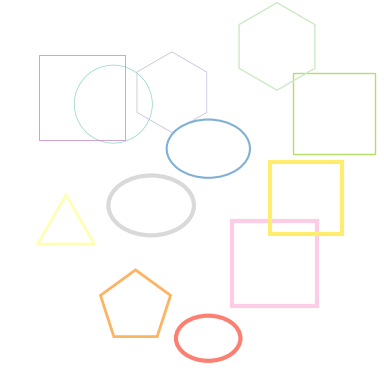[{"shape": "circle", "thickness": 0.5, "radius": 0.51, "center": [0.294, 0.73]}, {"shape": "triangle", "thickness": 2, "radius": 0.43, "center": [0.171, 0.409]}, {"shape": "hexagon", "thickness": 0.5, "radius": 0.52, "center": [0.446, 0.761]}, {"shape": "oval", "thickness": 3, "radius": 0.42, "center": [0.541, 0.121]}, {"shape": "oval", "thickness": 1.5, "radius": 0.54, "center": [0.541, 0.614]}, {"shape": "pentagon", "thickness": 2, "radius": 0.48, "center": [0.352, 0.203]}, {"shape": "square", "thickness": 1, "radius": 0.53, "center": [0.867, 0.705]}, {"shape": "square", "thickness": 3, "radius": 0.55, "center": [0.713, 0.316]}, {"shape": "oval", "thickness": 3, "radius": 0.56, "center": [0.393, 0.466]}, {"shape": "square", "thickness": 0.5, "radius": 0.56, "center": [0.213, 0.747]}, {"shape": "hexagon", "thickness": 1, "radius": 0.57, "center": [0.719, 0.879]}, {"shape": "square", "thickness": 3, "radius": 0.47, "center": [0.795, 0.486]}]